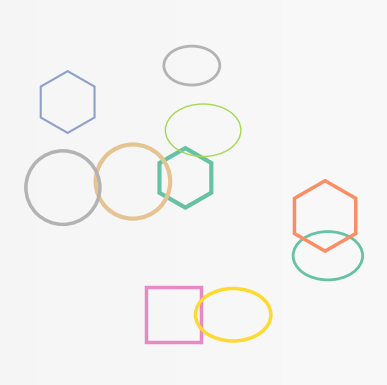[{"shape": "oval", "thickness": 2, "radius": 0.45, "center": [0.846, 0.336]}, {"shape": "hexagon", "thickness": 3, "radius": 0.39, "center": [0.478, 0.538]}, {"shape": "hexagon", "thickness": 2.5, "radius": 0.46, "center": [0.839, 0.439]}, {"shape": "hexagon", "thickness": 1.5, "radius": 0.4, "center": [0.175, 0.735]}, {"shape": "square", "thickness": 2.5, "radius": 0.36, "center": [0.447, 0.183]}, {"shape": "oval", "thickness": 1, "radius": 0.49, "center": [0.524, 0.662]}, {"shape": "oval", "thickness": 2.5, "radius": 0.49, "center": [0.602, 0.183]}, {"shape": "circle", "thickness": 3, "radius": 0.48, "center": [0.343, 0.528]}, {"shape": "circle", "thickness": 2.5, "radius": 0.48, "center": [0.162, 0.513]}, {"shape": "oval", "thickness": 2, "radius": 0.36, "center": [0.495, 0.83]}]